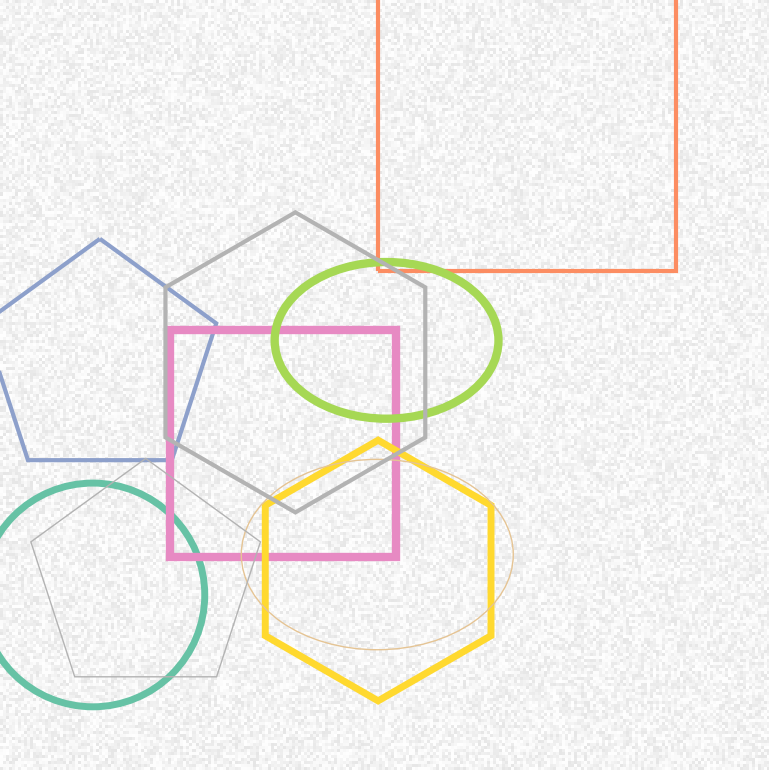[{"shape": "circle", "thickness": 2.5, "radius": 0.73, "center": [0.121, 0.227]}, {"shape": "square", "thickness": 1.5, "radius": 0.97, "center": [0.684, 0.841]}, {"shape": "pentagon", "thickness": 1.5, "radius": 0.79, "center": [0.13, 0.531]}, {"shape": "square", "thickness": 3, "radius": 0.74, "center": [0.368, 0.424]}, {"shape": "oval", "thickness": 3, "radius": 0.73, "center": [0.502, 0.558]}, {"shape": "hexagon", "thickness": 2.5, "radius": 0.85, "center": [0.491, 0.259]}, {"shape": "oval", "thickness": 0.5, "radius": 0.88, "center": [0.49, 0.28]}, {"shape": "hexagon", "thickness": 1.5, "radius": 0.97, "center": [0.384, 0.529]}, {"shape": "pentagon", "thickness": 0.5, "radius": 0.78, "center": [0.189, 0.248]}]